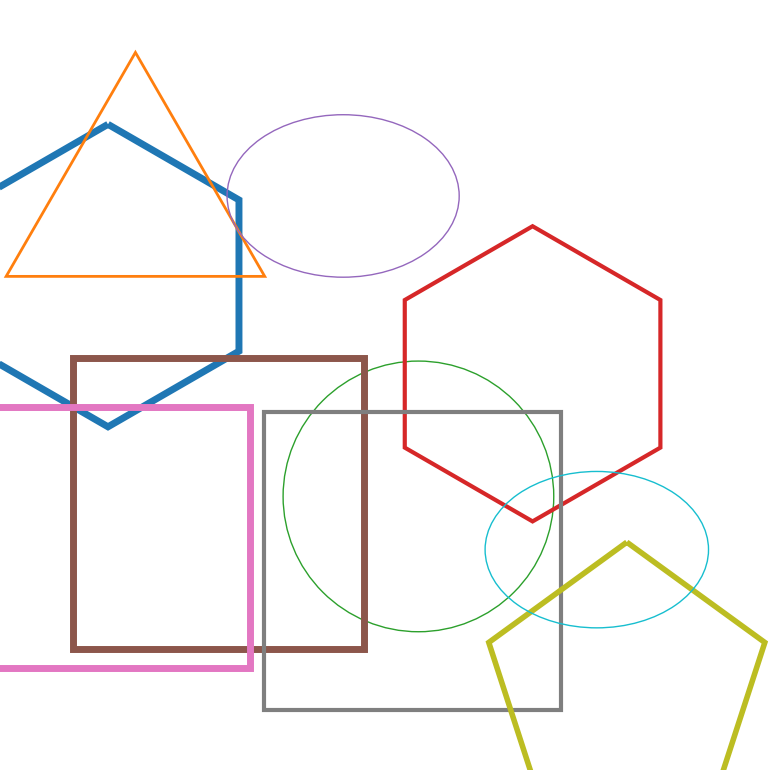[{"shape": "hexagon", "thickness": 2.5, "radius": 0.98, "center": [0.14, 0.642]}, {"shape": "triangle", "thickness": 1, "radius": 0.97, "center": [0.176, 0.738]}, {"shape": "circle", "thickness": 0.5, "radius": 0.88, "center": [0.543, 0.355]}, {"shape": "hexagon", "thickness": 1.5, "radius": 0.96, "center": [0.692, 0.515]}, {"shape": "oval", "thickness": 0.5, "radius": 0.75, "center": [0.446, 0.746]}, {"shape": "square", "thickness": 2.5, "radius": 0.94, "center": [0.284, 0.346]}, {"shape": "square", "thickness": 2.5, "radius": 0.85, "center": [0.156, 0.302]}, {"shape": "square", "thickness": 1.5, "radius": 0.97, "center": [0.535, 0.271]}, {"shape": "pentagon", "thickness": 2, "radius": 0.94, "center": [0.814, 0.107]}, {"shape": "oval", "thickness": 0.5, "radius": 0.73, "center": [0.775, 0.286]}]